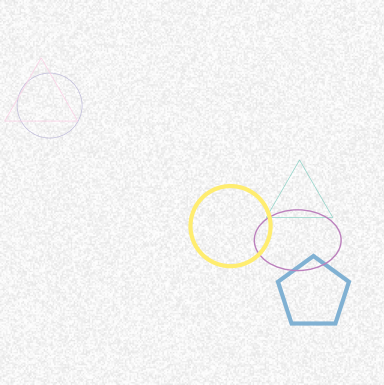[{"shape": "triangle", "thickness": 0.5, "radius": 0.5, "center": [0.778, 0.485]}, {"shape": "circle", "thickness": 0.5, "radius": 0.42, "center": [0.129, 0.726]}, {"shape": "pentagon", "thickness": 3, "radius": 0.48, "center": [0.814, 0.238]}, {"shape": "triangle", "thickness": 0.5, "radius": 0.55, "center": [0.107, 0.74]}, {"shape": "oval", "thickness": 1, "radius": 0.56, "center": [0.773, 0.376]}, {"shape": "circle", "thickness": 3, "radius": 0.52, "center": [0.599, 0.413]}]